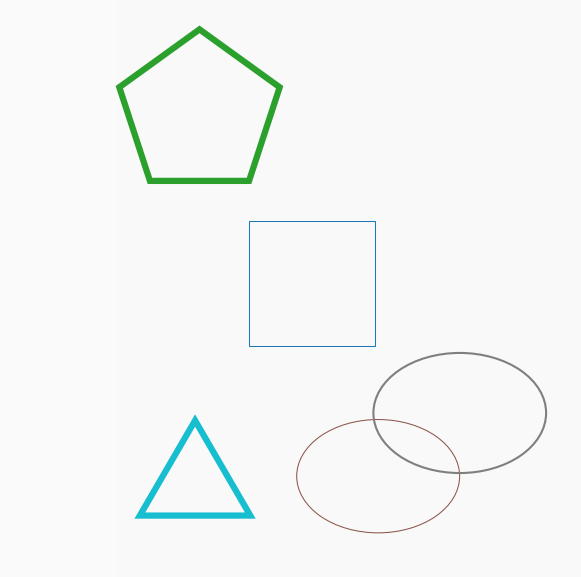[{"shape": "square", "thickness": 0.5, "radius": 0.54, "center": [0.537, 0.508]}, {"shape": "pentagon", "thickness": 3, "radius": 0.73, "center": [0.343, 0.803]}, {"shape": "oval", "thickness": 0.5, "radius": 0.7, "center": [0.651, 0.175]}, {"shape": "oval", "thickness": 1, "radius": 0.74, "center": [0.791, 0.284]}, {"shape": "triangle", "thickness": 3, "radius": 0.55, "center": [0.336, 0.161]}]